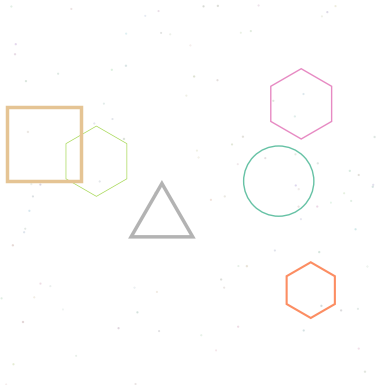[{"shape": "circle", "thickness": 1, "radius": 0.46, "center": [0.724, 0.53]}, {"shape": "hexagon", "thickness": 1.5, "radius": 0.36, "center": [0.807, 0.246]}, {"shape": "hexagon", "thickness": 1, "radius": 0.46, "center": [0.782, 0.73]}, {"shape": "hexagon", "thickness": 0.5, "radius": 0.46, "center": [0.25, 0.581]}, {"shape": "square", "thickness": 2.5, "radius": 0.48, "center": [0.114, 0.627]}, {"shape": "triangle", "thickness": 2.5, "radius": 0.46, "center": [0.421, 0.431]}]